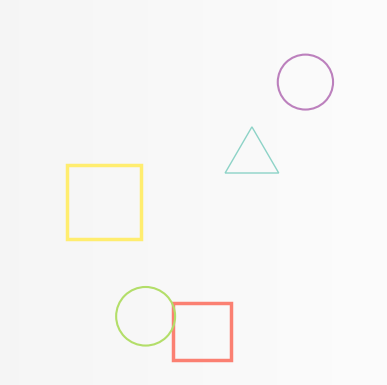[{"shape": "triangle", "thickness": 1, "radius": 0.4, "center": [0.65, 0.591]}, {"shape": "square", "thickness": 2.5, "radius": 0.37, "center": [0.522, 0.139]}, {"shape": "circle", "thickness": 1.5, "radius": 0.38, "center": [0.376, 0.179]}, {"shape": "circle", "thickness": 1.5, "radius": 0.36, "center": [0.788, 0.787]}, {"shape": "square", "thickness": 2.5, "radius": 0.48, "center": [0.269, 0.476]}]